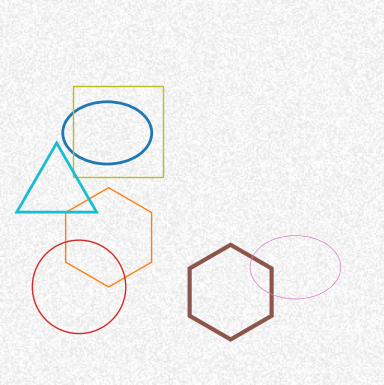[{"shape": "oval", "thickness": 2, "radius": 0.58, "center": [0.279, 0.655]}, {"shape": "hexagon", "thickness": 1, "radius": 0.64, "center": [0.282, 0.384]}, {"shape": "circle", "thickness": 1, "radius": 0.61, "center": [0.205, 0.255]}, {"shape": "hexagon", "thickness": 3, "radius": 0.61, "center": [0.599, 0.241]}, {"shape": "oval", "thickness": 0.5, "radius": 0.59, "center": [0.767, 0.306]}, {"shape": "square", "thickness": 1, "radius": 0.59, "center": [0.307, 0.658]}, {"shape": "triangle", "thickness": 2, "radius": 0.6, "center": [0.147, 0.509]}]